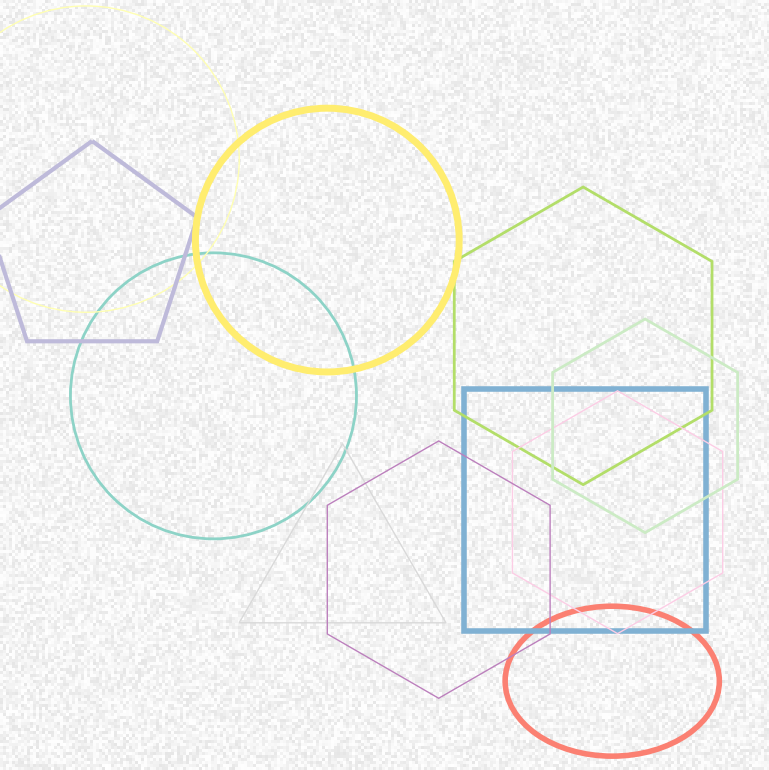[{"shape": "circle", "thickness": 1, "radius": 0.93, "center": [0.277, 0.486]}, {"shape": "circle", "thickness": 0.5, "radius": 0.99, "center": [0.112, 0.793]}, {"shape": "pentagon", "thickness": 1.5, "radius": 0.72, "center": [0.12, 0.673]}, {"shape": "oval", "thickness": 2, "radius": 0.7, "center": [0.795, 0.115]}, {"shape": "square", "thickness": 2, "radius": 0.79, "center": [0.76, 0.338]}, {"shape": "hexagon", "thickness": 1, "radius": 0.97, "center": [0.757, 0.564]}, {"shape": "hexagon", "thickness": 0.5, "radius": 0.79, "center": [0.802, 0.335]}, {"shape": "triangle", "thickness": 0.5, "radius": 0.78, "center": [0.445, 0.269]}, {"shape": "hexagon", "thickness": 0.5, "radius": 0.84, "center": [0.57, 0.26]}, {"shape": "hexagon", "thickness": 1, "radius": 0.69, "center": [0.838, 0.447]}, {"shape": "circle", "thickness": 2.5, "radius": 0.86, "center": [0.425, 0.688]}]